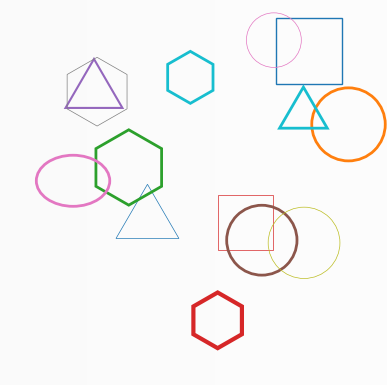[{"shape": "triangle", "thickness": 0.5, "radius": 0.47, "center": [0.381, 0.427]}, {"shape": "square", "thickness": 1, "radius": 0.42, "center": [0.798, 0.867]}, {"shape": "circle", "thickness": 2, "radius": 0.47, "center": [0.899, 0.677]}, {"shape": "hexagon", "thickness": 2, "radius": 0.49, "center": [0.332, 0.565]}, {"shape": "hexagon", "thickness": 3, "radius": 0.36, "center": [0.562, 0.168]}, {"shape": "square", "thickness": 0.5, "radius": 0.36, "center": [0.634, 0.421]}, {"shape": "triangle", "thickness": 1.5, "radius": 0.42, "center": [0.243, 0.762]}, {"shape": "circle", "thickness": 2, "radius": 0.45, "center": [0.676, 0.376]}, {"shape": "circle", "thickness": 0.5, "radius": 0.35, "center": [0.707, 0.896]}, {"shape": "oval", "thickness": 2, "radius": 0.47, "center": [0.188, 0.53]}, {"shape": "hexagon", "thickness": 0.5, "radius": 0.45, "center": [0.251, 0.762]}, {"shape": "circle", "thickness": 0.5, "radius": 0.46, "center": [0.785, 0.369]}, {"shape": "hexagon", "thickness": 2, "radius": 0.34, "center": [0.491, 0.799]}, {"shape": "triangle", "thickness": 2, "radius": 0.36, "center": [0.783, 0.703]}]